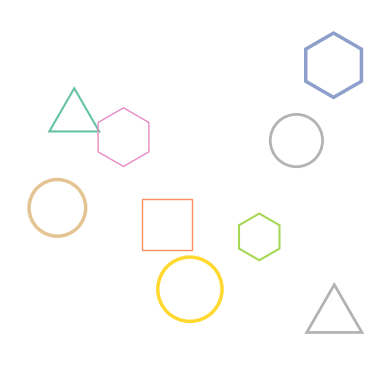[{"shape": "triangle", "thickness": 1.5, "radius": 0.37, "center": [0.193, 0.696]}, {"shape": "square", "thickness": 1, "radius": 0.33, "center": [0.434, 0.417]}, {"shape": "hexagon", "thickness": 2.5, "radius": 0.42, "center": [0.866, 0.831]}, {"shape": "hexagon", "thickness": 1, "radius": 0.38, "center": [0.321, 0.644]}, {"shape": "hexagon", "thickness": 1.5, "radius": 0.3, "center": [0.673, 0.385]}, {"shape": "circle", "thickness": 2.5, "radius": 0.42, "center": [0.493, 0.249]}, {"shape": "circle", "thickness": 2.5, "radius": 0.37, "center": [0.149, 0.46]}, {"shape": "circle", "thickness": 2, "radius": 0.34, "center": [0.77, 0.635]}, {"shape": "triangle", "thickness": 2, "radius": 0.41, "center": [0.868, 0.178]}]